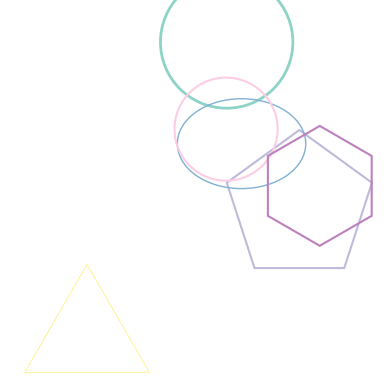[{"shape": "circle", "thickness": 2, "radius": 0.86, "center": [0.589, 0.891]}, {"shape": "pentagon", "thickness": 1.5, "radius": 0.99, "center": [0.778, 0.464]}, {"shape": "oval", "thickness": 1, "radius": 0.83, "center": [0.627, 0.627]}, {"shape": "circle", "thickness": 1.5, "radius": 0.67, "center": [0.587, 0.665]}, {"shape": "hexagon", "thickness": 1.5, "radius": 0.78, "center": [0.831, 0.517]}, {"shape": "triangle", "thickness": 0.5, "radius": 0.93, "center": [0.226, 0.126]}]